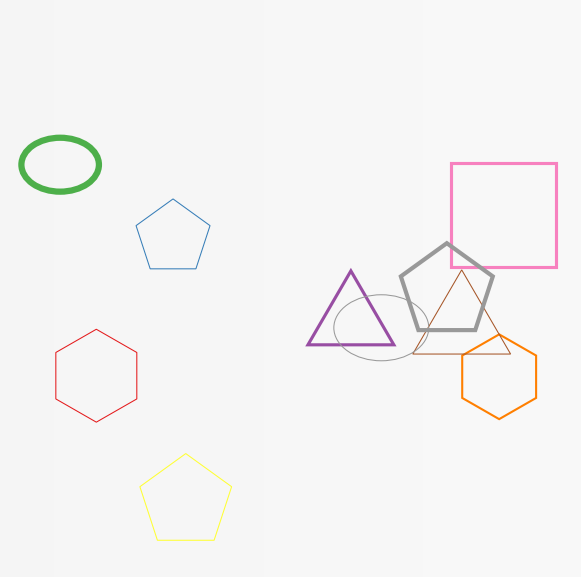[{"shape": "hexagon", "thickness": 0.5, "radius": 0.4, "center": [0.166, 0.349]}, {"shape": "pentagon", "thickness": 0.5, "radius": 0.33, "center": [0.298, 0.588]}, {"shape": "oval", "thickness": 3, "radius": 0.33, "center": [0.104, 0.714]}, {"shape": "triangle", "thickness": 1.5, "radius": 0.43, "center": [0.604, 0.445]}, {"shape": "hexagon", "thickness": 1, "radius": 0.37, "center": [0.859, 0.347]}, {"shape": "pentagon", "thickness": 0.5, "radius": 0.41, "center": [0.32, 0.131]}, {"shape": "triangle", "thickness": 0.5, "radius": 0.49, "center": [0.794, 0.435]}, {"shape": "square", "thickness": 1.5, "radius": 0.45, "center": [0.867, 0.627]}, {"shape": "pentagon", "thickness": 2, "radius": 0.42, "center": [0.769, 0.495]}, {"shape": "oval", "thickness": 0.5, "radius": 0.41, "center": [0.656, 0.432]}]